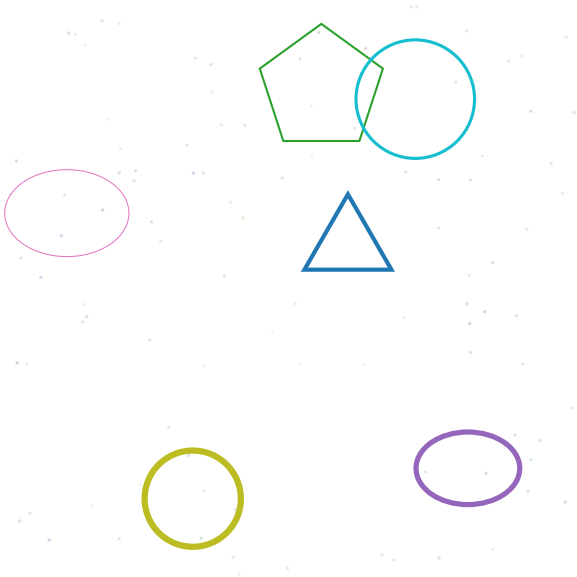[{"shape": "triangle", "thickness": 2, "radius": 0.44, "center": [0.602, 0.576]}, {"shape": "pentagon", "thickness": 1, "radius": 0.56, "center": [0.556, 0.846]}, {"shape": "oval", "thickness": 2.5, "radius": 0.45, "center": [0.81, 0.188]}, {"shape": "oval", "thickness": 0.5, "radius": 0.54, "center": [0.116, 0.63]}, {"shape": "circle", "thickness": 3, "radius": 0.42, "center": [0.334, 0.136]}, {"shape": "circle", "thickness": 1.5, "radius": 0.51, "center": [0.719, 0.827]}]